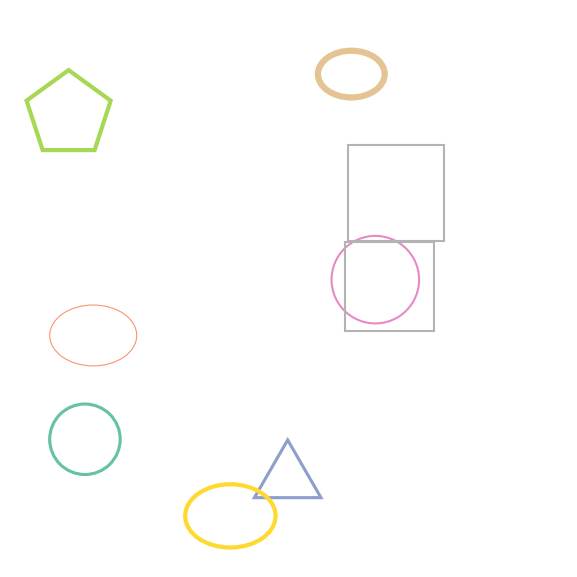[{"shape": "circle", "thickness": 1.5, "radius": 0.31, "center": [0.147, 0.238]}, {"shape": "oval", "thickness": 0.5, "radius": 0.38, "center": [0.161, 0.418]}, {"shape": "triangle", "thickness": 1.5, "radius": 0.33, "center": [0.498, 0.171]}, {"shape": "circle", "thickness": 1, "radius": 0.38, "center": [0.65, 0.515]}, {"shape": "pentagon", "thickness": 2, "radius": 0.38, "center": [0.119, 0.801]}, {"shape": "oval", "thickness": 2, "radius": 0.39, "center": [0.399, 0.106]}, {"shape": "oval", "thickness": 3, "radius": 0.29, "center": [0.608, 0.871]}, {"shape": "square", "thickness": 1, "radius": 0.42, "center": [0.685, 0.665]}, {"shape": "square", "thickness": 1, "radius": 0.38, "center": [0.675, 0.503]}]